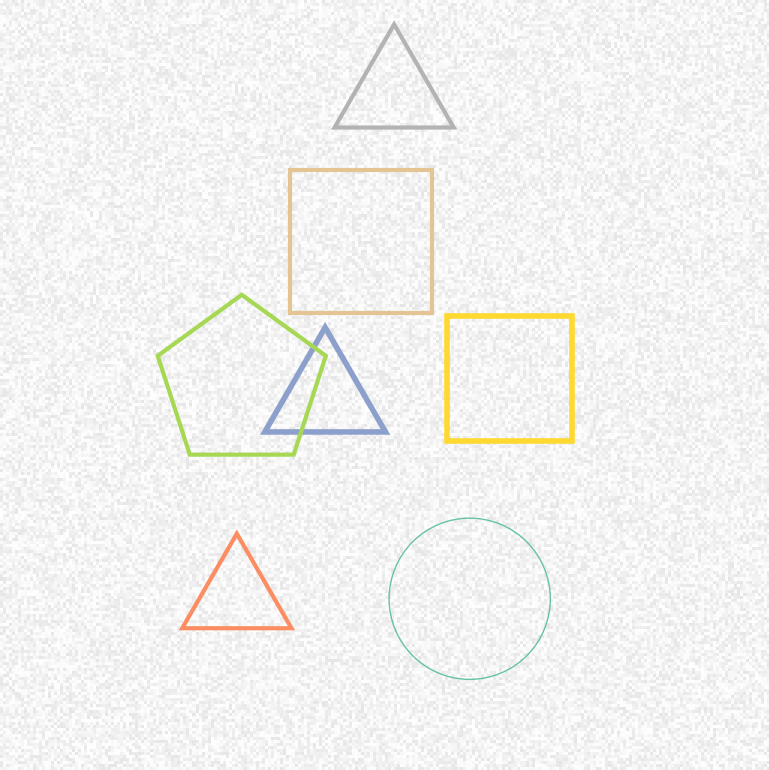[{"shape": "circle", "thickness": 0.5, "radius": 0.52, "center": [0.61, 0.222]}, {"shape": "triangle", "thickness": 1.5, "radius": 0.41, "center": [0.308, 0.225]}, {"shape": "triangle", "thickness": 2, "radius": 0.45, "center": [0.422, 0.484]}, {"shape": "pentagon", "thickness": 1.5, "radius": 0.57, "center": [0.314, 0.502]}, {"shape": "square", "thickness": 2, "radius": 0.41, "center": [0.662, 0.508]}, {"shape": "square", "thickness": 1.5, "radius": 0.46, "center": [0.469, 0.686]}, {"shape": "triangle", "thickness": 1.5, "radius": 0.45, "center": [0.512, 0.879]}]